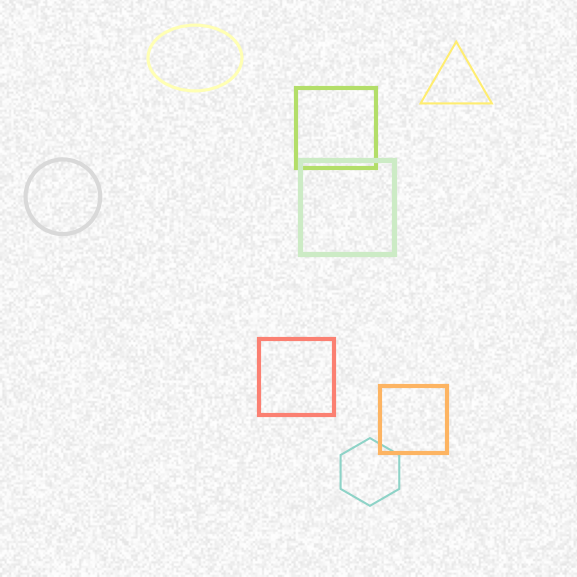[{"shape": "hexagon", "thickness": 1, "radius": 0.29, "center": [0.641, 0.182]}, {"shape": "oval", "thickness": 1.5, "radius": 0.41, "center": [0.338, 0.899]}, {"shape": "square", "thickness": 2, "radius": 0.33, "center": [0.513, 0.346]}, {"shape": "square", "thickness": 2, "radius": 0.29, "center": [0.716, 0.272]}, {"shape": "square", "thickness": 2, "radius": 0.34, "center": [0.582, 0.777]}, {"shape": "circle", "thickness": 2, "radius": 0.32, "center": [0.109, 0.658]}, {"shape": "square", "thickness": 2.5, "radius": 0.41, "center": [0.601, 0.641]}, {"shape": "triangle", "thickness": 1, "radius": 0.36, "center": [0.79, 0.856]}]